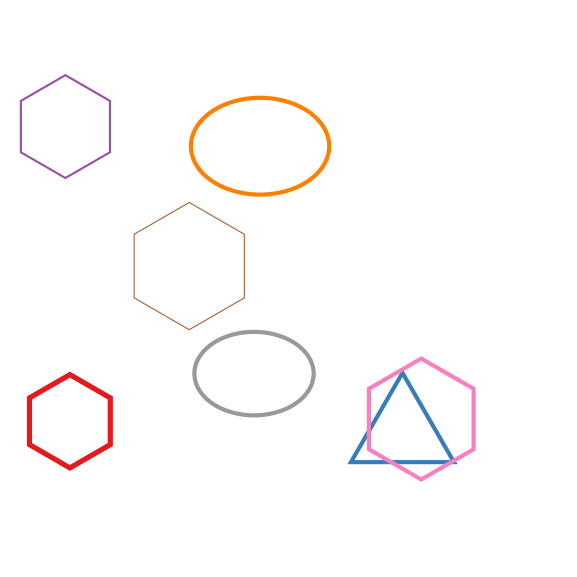[{"shape": "hexagon", "thickness": 2.5, "radius": 0.4, "center": [0.121, 0.27]}, {"shape": "triangle", "thickness": 2, "radius": 0.52, "center": [0.697, 0.25]}, {"shape": "hexagon", "thickness": 1, "radius": 0.45, "center": [0.113, 0.78]}, {"shape": "oval", "thickness": 2, "radius": 0.6, "center": [0.45, 0.746]}, {"shape": "hexagon", "thickness": 0.5, "radius": 0.55, "center": [0.328, 0.538]}, {"shape": "hexagon", "thickness": 2, "radius": 0.52, "center": [0.729, 0.274]}, {"shape": "oval", "thickness": 2, "radius": 0.52, "center": [0.44, 0.352]}]